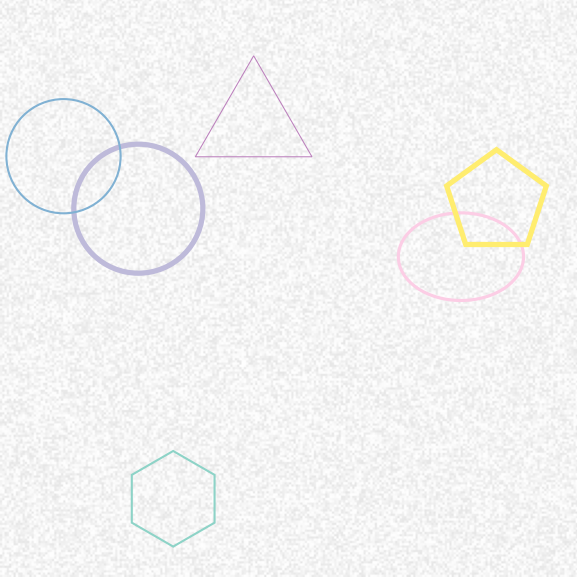[{"shape": "hexagon", "thickness": 1, "radius": 0.41, "center": [0.3, 0.135]}, {"shape": "circle", "thickness": 2.5, "radius": 0.56, "center": [0.24, 0.638]}, {"shape": "circle", "thickness": 1, "radius": 0.49, "center": [0.11, 0.729]}, {"shape": "oval", "thickness": 1.5, "radius": 0.54, "center": [0.798, 0.555]}, {"shape": "triangle", "thickness": 0.5, "radius": 0.58, "center": [0.439, 0.786]}, {"shape": "pentagon", "thickness": 2.5, "radius": 0.45, "center": [0.86, 0.649]}]